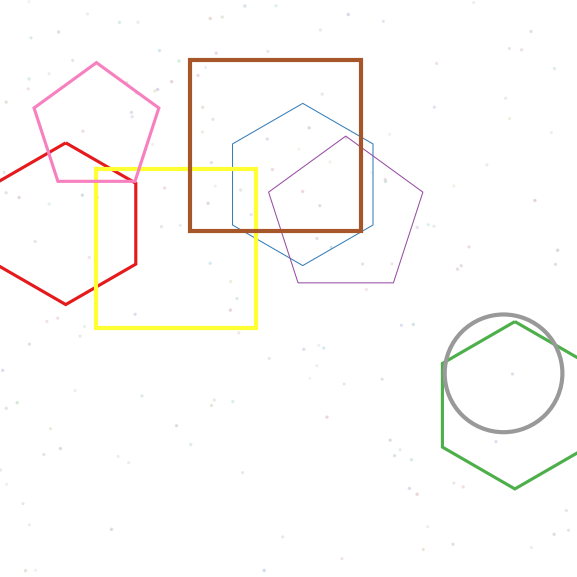[{"shape": "hexagon", "thickness": 1.5, "radius": 0.7, "center": [0.114, 0.612]}, {"shape": "hexagon", "thickness": 0.5, "radius": 0.7, "center": [0.524, 0.68]}, {"shape": "hexagon", "thickness": 1.5, "radius": 0.72, "center": [0.892, 0.297]}, {"shape": "pentagon", "thickness": 0.5, "radius": 0.7, "center": [0.599, 0.623]}, {"shape": "square", "thickness": 2, "radius": 0.69, "center": [0.305, 0.568]}, {"shape": "square", "thickness": 2, "radius": 0.74, "center": [0.478, 0.747]}, {"shape": "pentagon", "thickness": 1.5, "radius": 0.57, "center": [0.167, 0.777]}, {"shape": "circle", "thickness": 2, "radius": 0.51, "center": [0.872, 0.353]}]